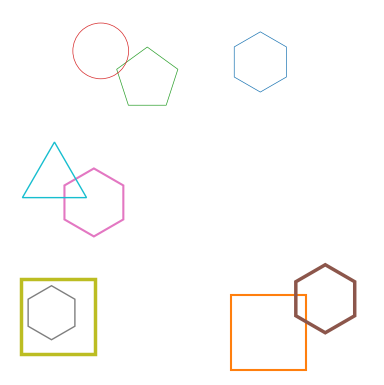[{"shape": "hexagon", "thickness": 0.5, "radius": 0.39, "center": [0.676, 0.839]}, {"shape": "square", "thickness": 1.5, "radius": 0.49, "center": [0.698, 0.136]}, {"shape": "pentagon", "thickness": 0.5, "radius": 0.42, "center": [0.383, 0.794]}, {"shape": "circle", "thickness": 0.5, "radius": 0.36, "center": [0.262, 0.868]}, {"shape": "hexagon", "thickness": 2.5, "radius": 0.44, "center": [0.845, 0.224]}, {"shape": "hexagon", "thickness": 1.5, "radius": 0.44, "center": [0.244, 0.474]}, {"shape": "hexagon", "thickness": 1, "radius": 0.35, "center": [0.134, 0.188]}, {"shape": "square", "thickness": 2.5, "radius": 0.48, "center": [0.151, 0.178]}, {"shape": "triangle", "thickness": 1, "radius": 0.48, "center": [0.141, 0.535]}]